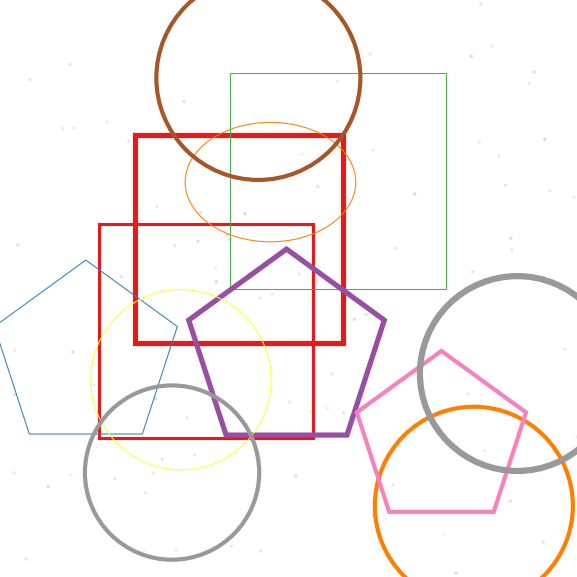[{"shape": "square", "thickness": 2.5, "radius": 0.9, "center": [0.413, 0.585]}, {"shape": "square", "thickness": 1.5, "radius": 0.93, "center": [0.357, 0.426]}, {"shape": "pentagon", "thickness": 0.5, "radius": 0.83, "center": [0.149, 0.382]}, {"shape": "square", "thickness": 0.5, "radius": 0.94, "center": [0.585, 0.686]}, {"shape": "pentagon", "thickness": 2.5, "radius": 0.89, "center": [0.496, 0.39]}, {"shape": "circle", "thickness": 2, "radius": 0.86, "center": [0.82, 0.123]}, {"shape": "oval", "thickness": 0.5, "radius": 0.74, "center": [0.468, 0.684]}, {"shape": "circle", "thickness": 0.5, "radius": 0.78, "center": [0.313, 0.342]}, {"shape": "circle", "thickness": 2, "radius": 0.88, "center": [0.447, 0.864]}, {"shape": "pentagon", "thickness": 2, "radius": 0.77, "center": [0.764, 0.237]}, {"shape": "circle", "thickness": 3, "radius": 0.84, "center": [0.896, 0.352]}, {"shape": "circle", "thickness": 2, "radius": 0.75, "center": [0.298, 0.181]}]